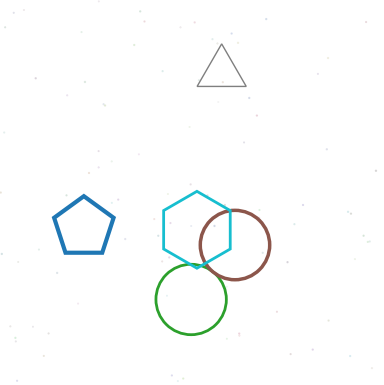[{"shape": "pentagon", "thickness": 3, "radius": 0.41, "center": [0.218, 0.409]}, {"shape": "circle", "thickness": 2, "radius": 0.46, "center": [0.496, 0.222]}, {"shape": "circle", "thickness": 2.5, "radius": 0.45, "center": [0.61, 0.364]}, {"shape": "triangle", "thickness": 1, "radius": 0.37, "center": [0.576, 0.812]}, {"shape": "hexagon", "thickness": 2, "radius": 0.5, "center": [0.512, 0.403]}]